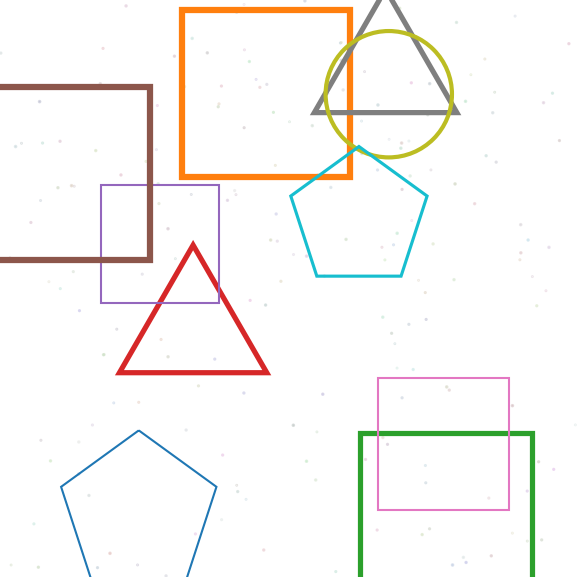[{"shape": "pentagon", "thickness": 1, "radius": 0.71, "center": [0.24, 0.112]}, {"shape": "square", "thickness": 3, "radius": 0.73, "center": [0.46, 0.837]}, {"shape": "square", "thickness": 2.5, "radius": 0.75, "center": [0.773, 0.101]}, {"shape": "triangle", "thickness": 2.5, "radius": 0.74, "center": [0.334, 0.427]}, {"shape": "square", "thickness": 1, "radius": 0.51, "center": [0.277, 0.576]}, {"shape": "square", "thickness": 3, "radius": 0.75, "center": [0.111, 0.698]}, {"shape": "square", "thickness": 1, "radius": 0.57, "center": [0.768, 0.23]}, {"shape": "triangle", "thickness": 2.5, "radius": 0.71, "center": [0.668, 0.875]}, {"shape": "circle", "thickness": 2, "radius": 0.55, "center": [0.673, 0.836]}, {"shape": "pentagon", "thickness": 1.5, "radius": 0.62, "center": [0.622, 0.621]}]